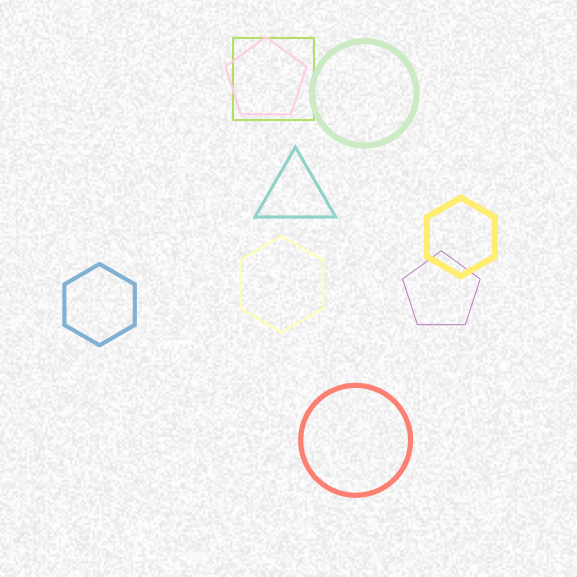[{"shape": "triangle", "thickness": 1.5, "radius": 0.4, "center": [0.511, 0.664]}, {"shape": "hexagon", "thickness": 1, "radius": 0.42, "center": [0.488, 0.507]}, {"shape": "circle", "thickness": 2.5, "radius": 0.48, "center": [0.616, 0.237]}, {"shape": "hexagon", "thickness": 2, "radius": 0.35, "center": [0.172, 0.472]}, {"shape": "square", "thickness": 1, "radius": 0.35, "center": [0.474, 0.862]}, {"shape": "pentagon", "thickness": 1, "radius": 0.37, "center": [0.46, 0.861]}, {"shape": "pentagon", "thickness": 0.5, "radius": 0.35, "center": [0.764, 0.494]}, {"shape": "circle", "thickness": 3, "radius": 0.45, "center": [0.631, 0.838]}, {"shape": "hexagon", "thickness": 3, "radius": 0.34, "center": [0.798, 0.589]}]